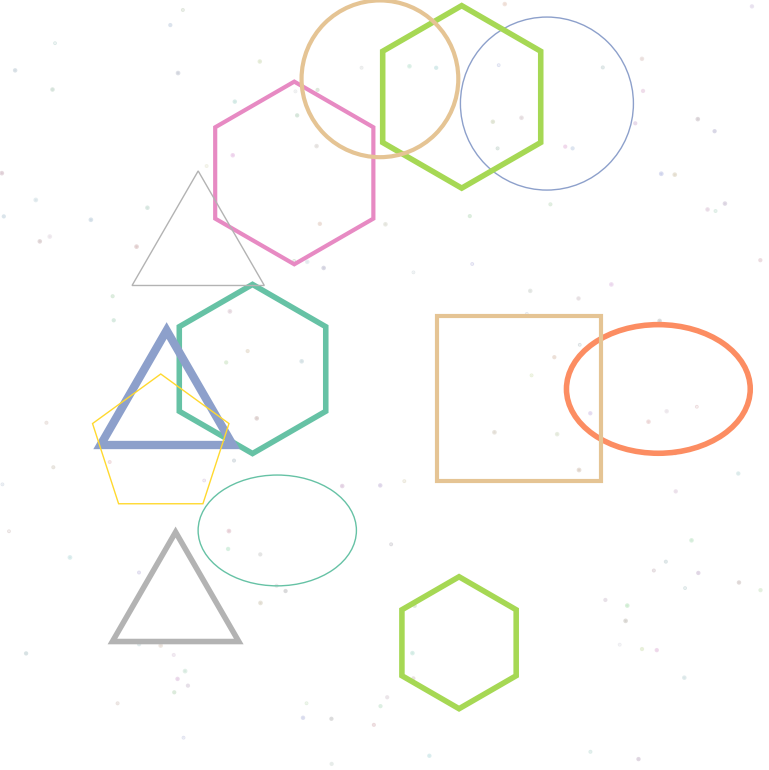[{"shape": "oval", "thickness": 0.5, "radius": 0.51, "center": [0.36, 0.311]}, {"shape": "hexagon", "thickness": 2, "radius": 0.55, "center": [0.328, 0.521]}, {"shape": "oval", "thickness": 2, "radius": 0.6, "center": [0.855, 0.495]}, {"shape": "circle", "thickness": 0.5, "radius": 0.56, "center": [0.71, 0.865]}, {"shape": "triangle", "thickness": 3, "radius": 0.5, "center": [0.216, 0.472]}, {"shape": "hexagon", "thickness": 1.5, "radius": 0.59, "center": [0.382, 0.775]}, {"shape": "hexagon", "thickness": 2, "radius": 0.59, "center": [0.6, 0.874]}, {"shape": "hexagon", "thickness": 2, "radius": 0.43, "center": [0.596, 0.165]}, {"shape": "pentagon", "thickness": 0.5, "radius": 0.47, "center": [0.209, 0.421]}, {"shape": "circle", "thickness": 1.5, "radius": 0.51, "center": [0.493, 0.898]}, {"shape": "square", "thickness": 1.5, "radius": 0.53, "center": [0.674, 0.483]}, {"shape": "triangle", "thickness": 2, "radius": 0.47, "center": [0.228, 0.214]}, {"shape": "triangle", "thickness": 0.5, "radius": 0.5, "center": [0.257, 0.679]}]